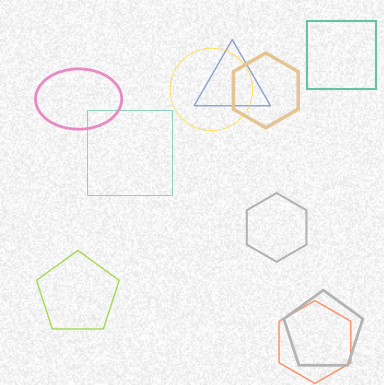[{"shape": "square", "thickness": 1.5, "radius": 0.44, "center": [0.887, 0.858]}, {"shape": "square", "thickness": 0.5, "radius": 0.55, "center": [0.337, 0.604]}, {"shape": "hexagon", "thickness": 1, "radius": 0.54, "center": [0.818, 0.112]}, {"shape": "triangle", "thickness": 1, "radius": 0.57, "center": [0.603, 0.783]}, {"shape": "oval", "thickness": 2, "radius": 0.56, "center": [0.204, 0.743]}, {"shape": "pentagon", "thickness": 1, "radius": 0.56, "center": [0.202, 0.237]}, {"shape": "circle", "thickness": 0.5, "radius": 0.54, "center": [0.549, 0.768]}, {"shape": "hexagon", "thickness": 2.5, "radius": 0.49, "center": [0.69, 0.765]}, {"shape": "hexagon", "thickness": 1.5, "radius": 0.45, "center": [0.719, 0.409]}, {"shape": "pentagon", "thickness": 2, "radius": 0.54, "center": [0.84, 0.139]}]